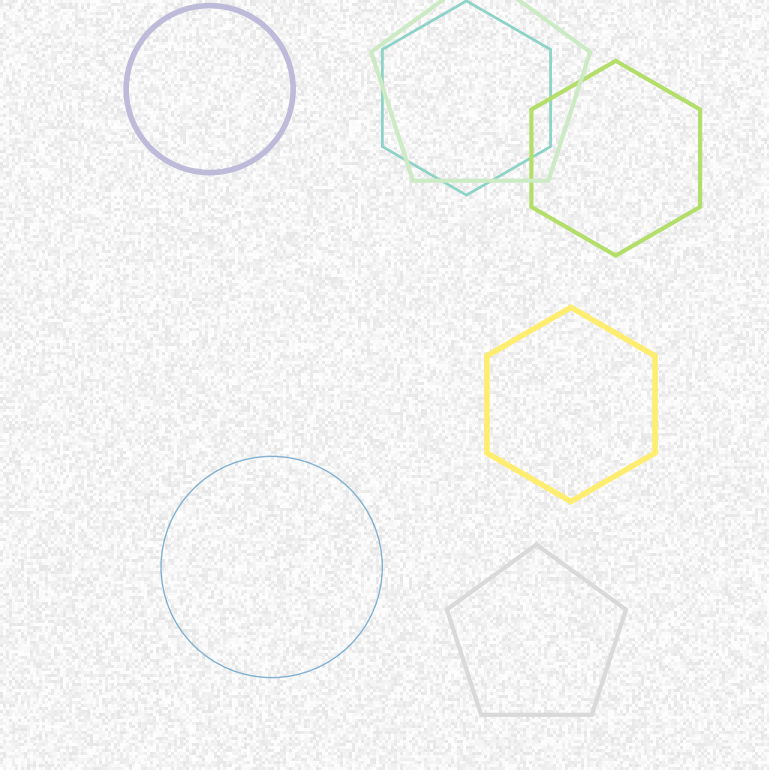[{"shape": "hexagon", "thickness": 1, "radius": 0.63, "center": [0.606, 0.873]}, {"shape": "circle", "thickness": 2, "radius": 0.54, "center": [0.272, 0.884]}, {"shape": "circle", "thickness": 0.5, "radius": 0.72, "center": [0.353, 0.264]}, {"shape": "hexagon", "thickness": 1.5, "radius": 0.63, "center": [0.8, 0.795]}, {"shape": "pentagon", "thickness": 1.5, "radius": 0.61, "center": [0.697, 0.171]}, {"shape": "pentagon", "thickness": 1.5, "radius": 0.75, "center": [0.624, 0.886]}, {"shape": "hexagon", "thickness": 2, "radius": 0.63, "center": [0.742, 0.475]}]